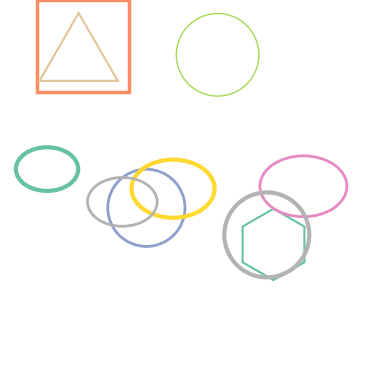[{"shape": "oval", "thickness": 3, "radius": 0.4, "center": [0.122, 0.561]}, {"shape": "hexagon", "thickness": 1.5, "radius": 0.46, "center": [0.71, 0.365]}, {"shape": "square", "thickness": 2.5, "radius": 0.59, "center": [0.215, 0.881]}, {"shape": "circle", "thickness": 2, "radius": 0.5, "center": [0.38, 0.46]}, {"shape": "oval", "thickness": 2, "radius": 0.56, "center": [0.788, 0.516]}, {"shape": "circle", "thickness": 1, "radius": 0.54, "center": [0.565, 0.858]}, {"shape": "oval", "thickness": 3, "radius": 0.54, "center": [0.449, 0.51]}, {"shape": "triangle", "thickness": 1.5, "radius": 0.59, "center": [0.204, 0.849]}, {"shape": "oval", "thickness": 2, "radius": 0.45, "center": [0.318, 0.476]}, {"shape": "circle", "thickness": 3, "radius": 0.55, "center": [0.693, 0.39]}]